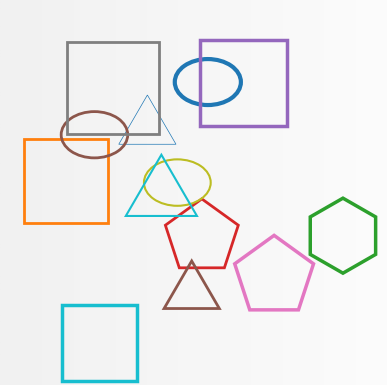[{"shape": "oval", "thickness": 3, "radius": 0.43, "center": [0.536, 0.787]}, {"shape": "triangle", "thickness": 0.5, "radius": 0.43, "center": [0.38, 0.668]}, {"shape": "square", "thickness": 2, "radius": 0.55, "center": [0.17, 0.531]}, {"shape": "hexagon", "thickness": 2.5, "radius": 0.49, "center": [0.885, 0.388]}, {"shape": "pentagon", "thickness": 2, "radius": 0.49, "center": [0.521, 0.384]}, {"shape": "square", "thickness": 2.5, "radius": 0.56, "center": [0.629, 0.785]}, {"shape": "triangle", "thickness": 2, "radius": 0.41, "center": [0.495, 0.24]}, {"shape": "oval", "thickness": 2, "radius": 0.43, "center": [0.244, 0.65]}, {"shape": "pentagon", "thickness": 2.5, "radius": 0.53, "center": [0.707, 0.282]}, {"shape": "square", "thickness": 2, "radius": 0.6, "center": [0.292, 0.772]}, {"shape": "oval", "thickness": 1.5, "radius": 0.43, "center": [0.458, 0.526]}, {"shape": "triangle", "thickness": 1.5, "radius": 0.53, "center": [0.416, 0.492]}, {"shape": "square", "thickness": 2.5, "radius": 0.49, "center": [0.257, 0.109]}]